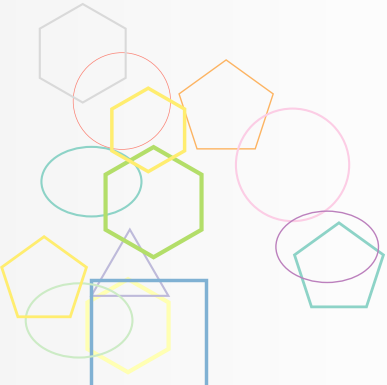[{"shape": "oval", "thickness": 1.5, "radius": 0.65, "center": [0.236, 0.528]}, {"shape": "pentagon", "thickness": 2, "radius": 0.6, "center": [0.875, 0.301]}, {"shape": "hexagon", "thickness": 3, "radius": 0.6, "center": [0.33, 0.154]}, {"shape": "triangle", "thickness": 1.5, "radius": 0.57, "center": [0.335, 0.289]}, {"shape": "circle", "thickness": 0.5, "radius": 0.63, "center": [0.315, 0.738]}, {"shape": "square", "thickness": 2.5, "radius": 0.75, "center": [0.383, 0.125]}, {"shape": "pentagon", "thickness": 1, "radius": 0.64, "center": [0.584, 0.717]}, {"shape": "hexagon", "thickness": 3, "radius": 0.71, "center": [0.396, 0.475]}, {"shape": "circle", "thickness": 1.5, "radius": 0.73, "center": [0.755, 0.572]}, {"shape": "hexagon", "thickness": 1.5, "radius": 0.64, "center": [0.213, 0.862]}, {"shape": "oval", "thickness": 1, "radius": 0.66, "center": [0.844, 0.359]}, {"shape": "oval", "thickness": 1.5, "radius": 0.69, "center": [0.204, 0.168]}, {"shape": "hexagon", "thickness": 2.5, "radius": 0.54, "center": [0.383, 0.663]}, {"shape": "pentagon", "thickness": 2, "radius": 0.58, "center": [0.114, 0.27]}]